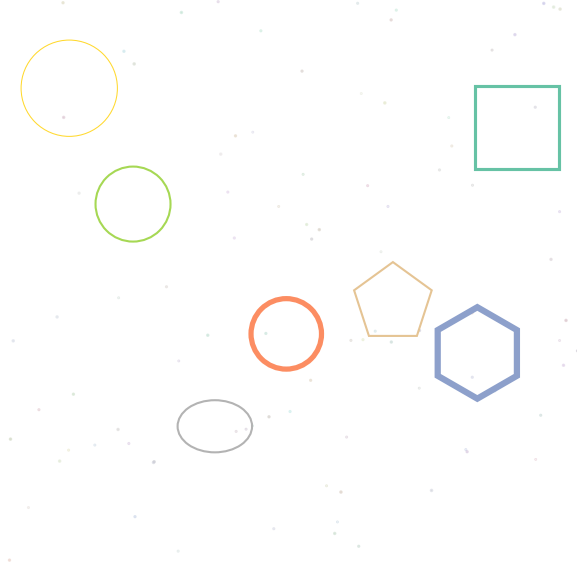[{"shape": "square", "thickness": 1.5, "radius": 0.36, "center": [0.896, 0.779]}, {"shape": "circle", "thickness": 2.5, "radius": 0.31, "center": [0.496, 0.421]}, {"shape": "hexagon", "thickness": 3, "radius": 0.4, "center": [0.827, 0.388]}, {"shape": "circle", "thickness": 1, "radius": 0.32, "center": [0.23, 0.646]}, {"shape": "circle", "thickness": 0.5, "radius": 0.42, "center": [0.12, 0.846]}, {"shape": "pentagon", "thickness": 1, "radius": 0.35, "center": [0.68, 0.475]}, {"shape": "oval", "thickness": 1, "radius": 0.32, "center": [0.372, 0.261]}]